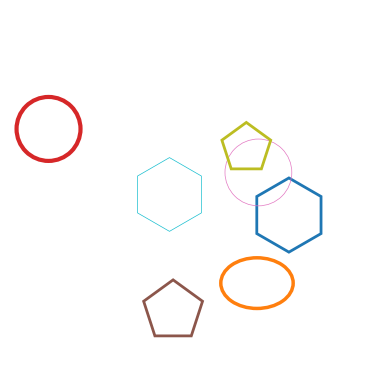[{"shape": "hexagon", "thickness": 2, "radius": 0.48, "center": [0.75, 0.441]}, {"shape": "oval", "thickness": 2.5, "radius": 0.47, "center": [0.668, 0.265]}, {"shape": "circle", "thickness": 3, "radius": 0.42, "center": [0.126, 0.665]}, {"shape": "pentagon", "thickness": 2, "radius": 0.4, "center": [0.45, 0.193]}, {"shape": "circle", "thickness": 0.5, "radius": 0.43, "center": [0.671, 0.552]}, {"shape": "pentagon", "thickness": 2, "radius": 0.33, "center": [0.64, 0.615]}, {"shape": "hexagon", "thickness": 0.5, "radius": 0.48, "center": [0.44, 0.495]}]